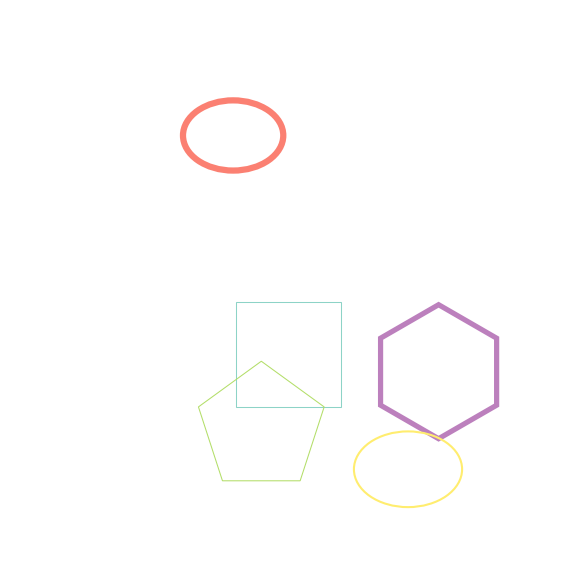[{"shape": "square", "thickness": 0.5, "radius": 0.45, "center": [0.5, 0.385]}, {"shape": "oval", "thickness": 3, "radius": 0.43, "center": [0.404, 0.765]}, {"shape": "pentagon", "thickness": 0.5, "radius": 0.57, "center": [0.452, 0.259]}, {"shape": "hexagon", "thickness": 2.5, "radius": 0.58, "center": [0.759, 0.355]}, {"shape": "oval", "thickness": 1, "radius": 0.47, "center": [0.707, 0.187]}]